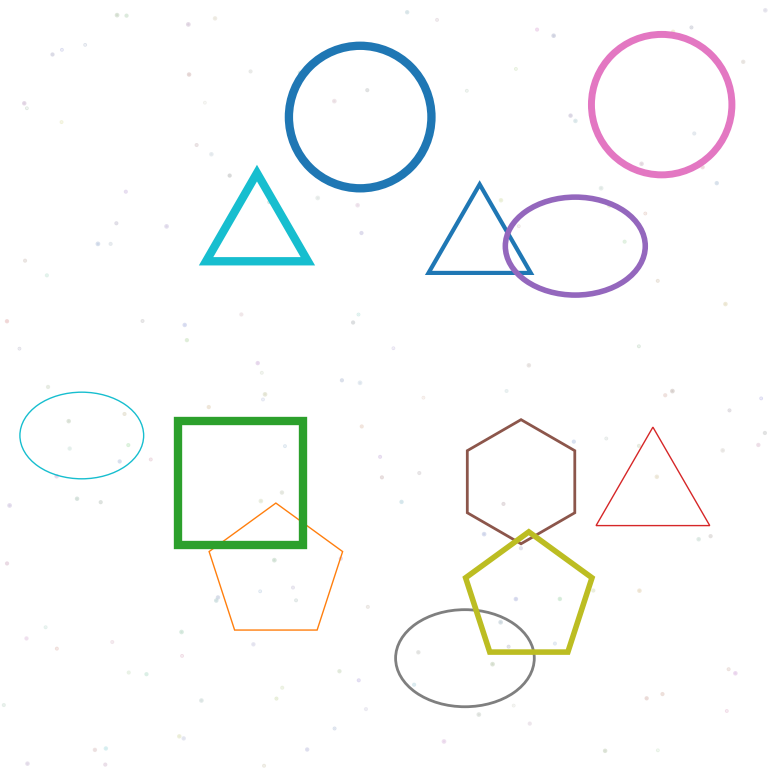[{"shape": "circle", "thickness": 3, "radius": 0.46, "center": [0.468, 0.848]}, {"shape": "triangle", "thickness": 1.5, "radius": 0.38, "center": [0.623, 0.684]}, {"shape": "pentagon", "thickness": 0.5, "radius": 0.46, "center": [0.358, 0.256]}, {"shape": "square", "thickness": 3, "radius": 0.4, "center": [0.312, 0.373]}, {"shape": "triangle", "thickness": 0.5, "radius": 0.43, "center": [0.848, 0.36]}, {"shape": "oval", "thickness": 2, "radius": 0.45, "center": [0.747, 0.68]}, {"shape": "hexagon", "thickness": 1, "radius": 0.4, "center": [0.677, 0.374]}, {"shape": "circle", "thickness": 2.5, "radius": 0.46, "center": [0.859, 0.864]}, {"shape": "oval", "thickness": 1, "radius": 0.45, "center": [0.604, 0.145]}, {"shape": "pentagon", "thickness": 2, "radius": 0.43, "center": [0.687, 0.223]}, {"shape": "triangle", "thickness": 3, "radius": 0.38, "center": [0.334, 0.699]}, {"shape": "oval", "thickness": 0.5, "radius": 0.4, "center": [0.106, 0.434]}]